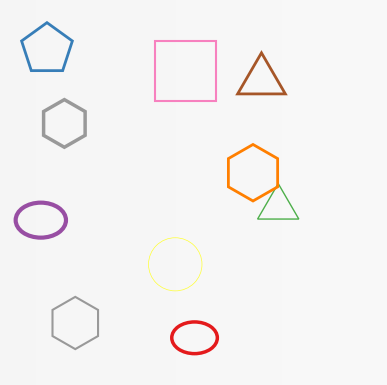[{"shape": "oval", "thickness": 2.5, "radius": 0.29, "center": [0.502, 0.123]}, {"shape": "pentagon", "thickness": 2, "radius": 0.34, "center": [0.121, 0.872]}, {"shape": "triangle", "thickness": 1, "radius": 0.31, "center": [0.718, 0.462]}, {"shape": "oval", "thickness": 3, "radius": 0.32, "center": [0.105, 0.428]}, {"shape": "hexagon", "thickness": 2, "radius": 0.37, "center": [0.653, 0.551]}, {"shape": "circle", "thickness": 0.5, "radius": 0.34, "center": [0.452, 0.313]}, {"shape": "triangle", "thickness": 2, "radius": 0.36, "center": [0.675, 0.792]}, {"shape": "square", "thickness": 1.5, "radius": 0.39, "center": [0.479, 0.815]}, {"shape": "hexagon", "thickness": 1.5, "radius": 0.34, "center": [0.194, 0.161]}, {"shape": "hexagon", "thickness": 2.5, "radius": 0.31, "center": [0.166, 0.679]}]